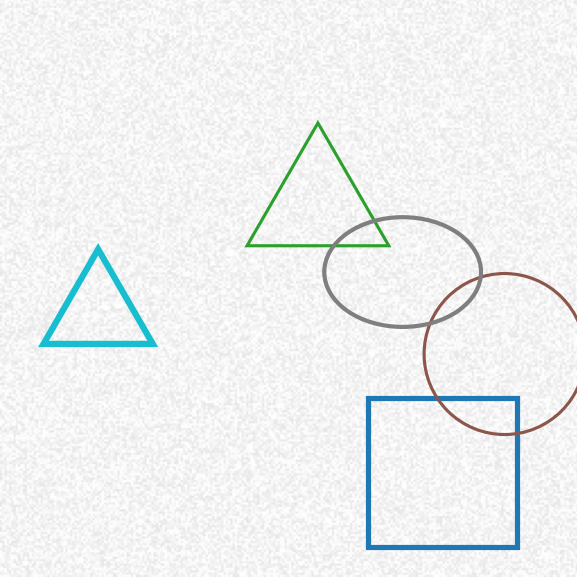[{"shape": "square", "thickness": 2.5, "radius": 0.65, "center": [0.767, 0.181]}, {"shape": "triangle", "thickness": 1.5, "radius": 0.71, "center": [0.551, 0.644]}, {"shape": "circle", "thickness": 1.5, "radius": 0.7, "center": [0.874, 0.386]}, {"shape": "oval", "thickness": 2, "radius": 0.68, "center": [0.697, 0.528]}, {"shape": "triangle", "thickness": 3, "radius": 0.55, "center": [0.17, 0.458]}]